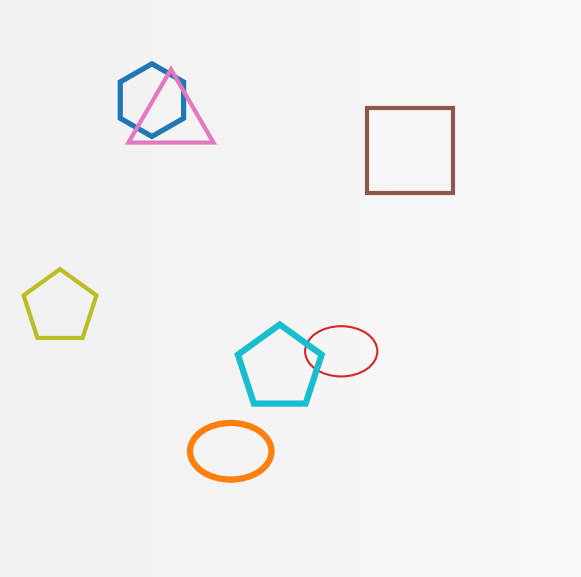[{"shape": "hexagon", "thickness": 2.5, "radius": 0.31, "center": [0.261, 0.826]}, {"shape": "oval", "thickness": 3, "radius": 0.35, "center": [0.397, 0.218]}, {"shape": "oval", "thickness": 1, "radius": 0.31, "center": [0.587, 0.391]}, {"shape": "square", "thickness": 2, "radius": 0.37, "center": [0.705, 0.739]}, {"shape": "triangle", "thickness": 2, "radius": 0.42, "center": [0.294, 0.794]}, {"shape": "pentagon", "thickness": 2, "radius": 0.33, "center": [0.103, 0.467]}, {"shape": "pentagon", "thickness": 3, "radius": 0.38, "center": [0.481, 0.362]}]